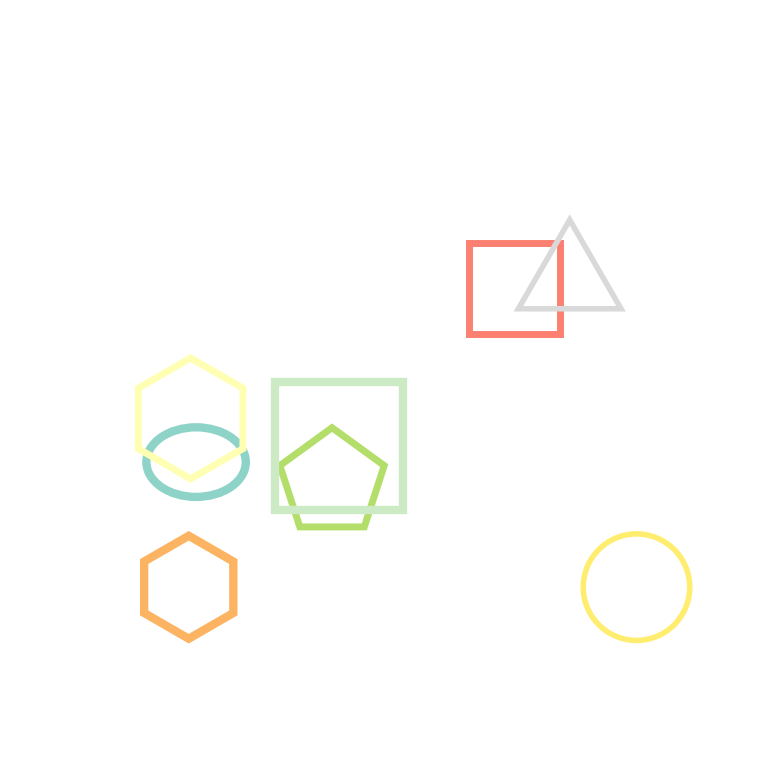[{"shape": "oval", "thickness": 3, "radius": 0.32, "center": [0.255, 0.4]}, {"shape": "hexagon", "thickness": 2.5, "radius": 0.39, "center": [0.248, 0.457]}, {"shape": "square", "thickness": 2.5, "radius": 0.3, "center": [0.669, 0.626]}, {"shape": "hexagon", "thickness": 3, "radius": 0.33, "center": [0.245, 0.237]}, {"shape": "pentagon", "thickness": 2.5, "radius": 0.36, "center": [0.431, 0.373]}, {"shape": "triangle", "thickness": 2, "radius": 0.38, "center": [0.74, 0.637]}, {"shape": "square", "thickness": 3, "radius": 0.42, "center": [0.44, 0.42]}, {"shape": "circle", "thickness": 2, "radius": 0.35, "center": [0.827, 0.237]}]